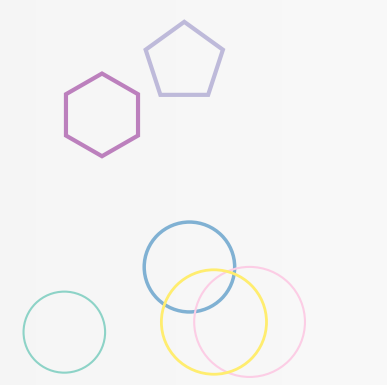[{"shape": "circle", "thickness": 1.5, "radius": 0.53, "center": [0.166, 0.137]}, {"shape": "pentagon", "thickness": 3, "radius": 0.52, "center": [0.476, 0.838]}, {"shape": "circle", "thickness": 2.5, "radius": 0.58, "center": [0.489, 0.306]}, {"shape": "circle", "thickness": 1.5, "radius": 0.71, "center": [0.644, 0.164]}, {"shape": "hexagon", "thickness": 3, "radius": 0.54, "center": [0.263, 0.702]}, {"shape": "circle", "thickness": 2, "radius": 0.68, "center": [0.552, 0.164]}]